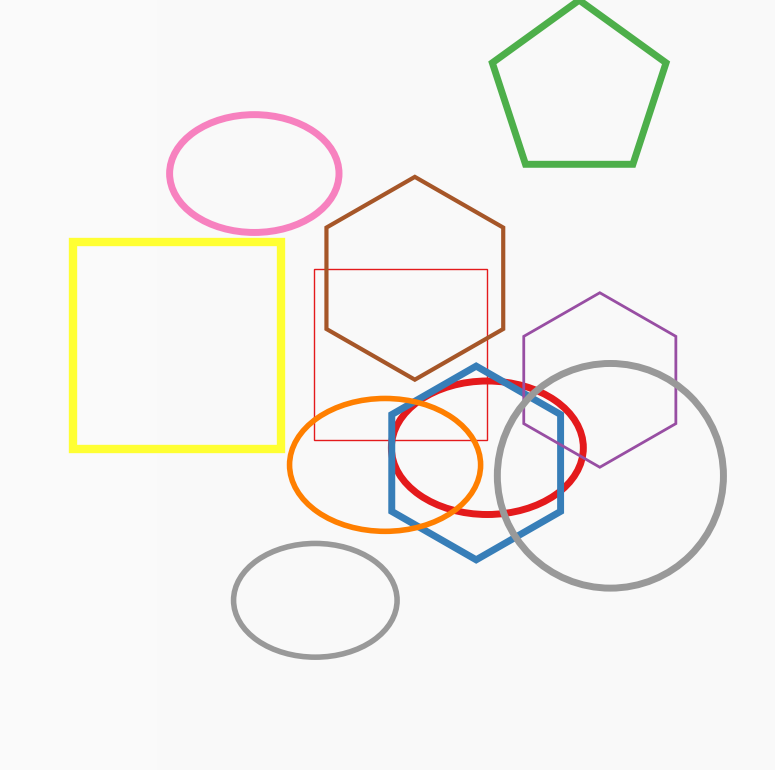[{"shape": "oval", "thickness": 2.5, "radius": 0.62, "center": [0.629, 0.418]}, {"shape": "square", "thickness": 0.5, "radius": 0.56, "center": [0.517, 0.54]}, {"shape": "hexagon", "thickness": 2.5, "radius": 0.63, "center": [0.614, 0.399]}, {"shape": "pentagon", "thickness": 2.5, "radius": 0.59, "center": [0.747, 0.882]}, {"shape": "hexagon", "thickness": 1, "radius": 0.57, "center": [0.774, 0.506]}, {"shape": "oval", "thickness": 2, "radius": 0.62, "center": [0.497, 0.396]}, {"shape": "square", "thickness": 3, "radius": 0.67, "center": [0.229, 0.552]}, {"shape": "hexagon", "thickness": 1.5, "radius": 0.66, "center": [0.535, 0.639]}, {"shape": "oval", "thickness": 2.5, "radius": 0.55, "center": [0.328, 0.775]}, {"shape": "oval", "thickness": 2, "radius": 0.53, "center": [0.407, 0.22]}, {"shape": "circle", "thickness": 2.5, "radius": 0.73, "center": [0.788, 0.382]}]